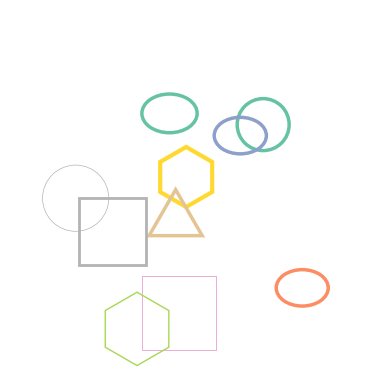[{"shape": "oval", "thickness": 2.5, "radius": 0.36, "center": [0.44, 0.705]}, {"shape": "circle", "thickness": 2.5, "radius": 0.34, "center": [0.684, 0.676]}, {"shape": "oval", "thickness": 2.5, "radius": 0.34, "center": [0.785, 0.252]}, {"shape": "oval", "thickness": 2.5, "radius": 0.34, "center": [0.624, 0.648]}, {"shape": "square", "thickness": 0.5, "radius": 0.48, "center": [0.465, 0.186]}, {"shape": "hexagon", "thickness": 1, "radius": 0.48, "center": [0.356, 0.146]}, {"shape": "hexagon", "thickness": 3, "radius": 0.39, "center": [0.484, 0.54]}, {"shape": "triangle", "thickness": 2.5, "radius": 0.4, "center": [0.456, 0.428]}, {"shape": "circle", "thickness": 0.5, "radius": 0.43, "center": [0.197, 0.485]}, {"shape": "square", "thickness": 2, "radius": 0.43, "center": [0.292, 0.399]}]